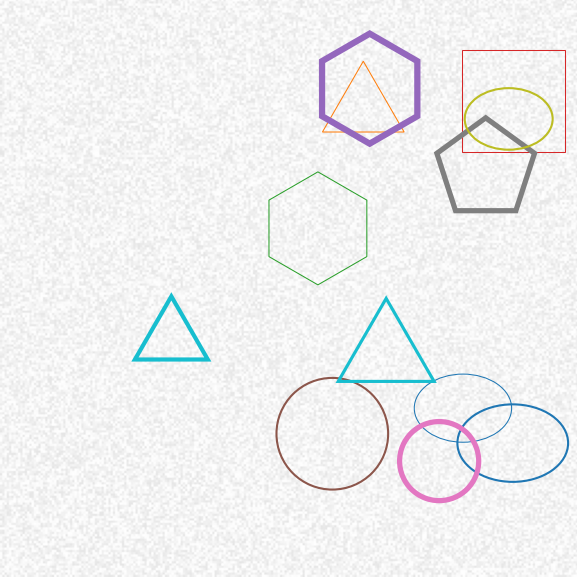[{"shape": "oval", "thickness": 0.5, "radius": 0.42, "center": [0.802, 0.292]}, {"shape": "oval", "thickness": 1, "radius": 0.48, "center": [0.888, 0.232]}, {"shape": "triangle", "thickness": 0.5, "radius": 0.41, "center": [0.629, 0.811]}, {"shape": "hexagon", "thickness": 0.5, "radius": 0.49, "center": [0.55, 0.604]}, {"shape": "square", "thickness": 0.5, "radius": 0.44, "center": [0.889, 0.824]}, {"shape": "hexagon", "thickness": 3, "radius": 0.48, "center": [0.64, 0.846]}, {"shape": "circle", "thickness": 1, "radius": 0.48, "center": [0.575, 0.248]}, {"shape": "circle", "thickness": 2.5, "radius": 0.34, "center": [0.76, 0.201]}, {"shape": "pentagon", "thickness": 2.5, "radius": 0.44, "center": [0.841, 0.706]}, {"shape": "oval", "thickness": 1, "radius": 0.38, "center": [0.881, 0.793]}, {"shape": "triangle", "thickness": 2, "radius": 0.36, "center": [0.297, 0.413]}, {"shape": "triangle", "thickness": 1.5, "radius": 0.48, "center": [0.669, 0.387]}]